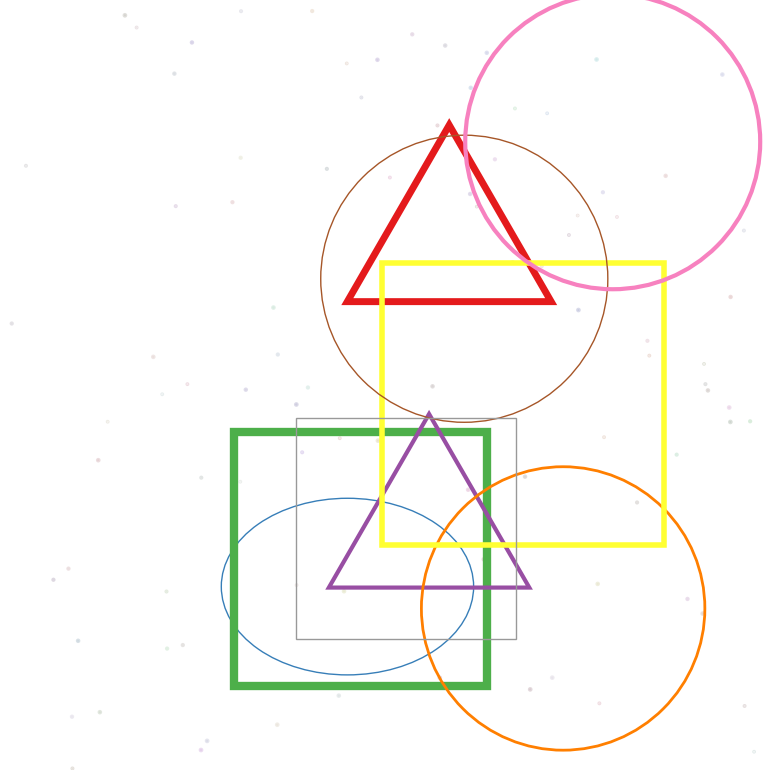[{"shape": "triangle", "thickness": 2.5, "radius": 0.76, "center": [0.583, 0.685]}, {"shape": "oval", "thickness": 0.5, "radius": 0.82, "center": [0.451, 0.238]}, {"shape": "square", "thickness": 3, "radius": 0.82, "center": [0.468, 0.274]}, {"shape": "triangle", "thickness": 1.5, "radius": 0.75, "center": [0.557, 0.312]}, {"shape": "circle", "thickness": 1, "radius": 0.92, "center": [0.731, 0.21]}, {"shape": "square", "thickness": 2, "radius": 0.92, "center": [0.679, 0.475]}, {"shape": "circle", "thickness": 0.5, "radius": 0.93, "center": [0.603, 0.638]}, {"shape": "circle", "thickness": 1.5, "radius": 0.96, "center": [0.796, 0.816]}, {"shape": "square", "thickness": 0.5, "radius": 0.71, "center": [0.527, 0.314]}]